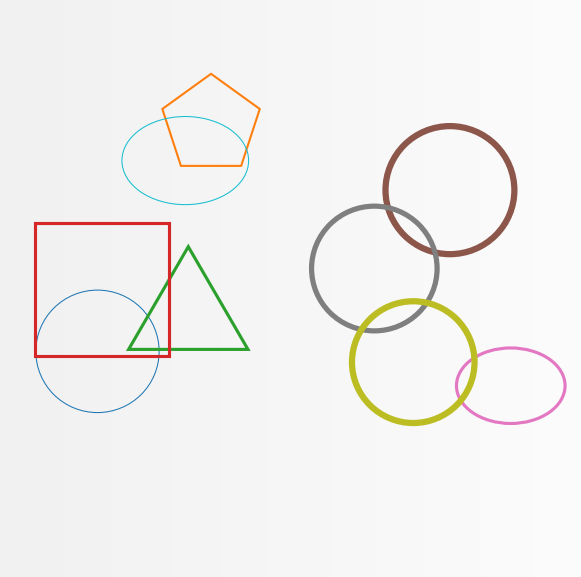[{"shape": "circle", "thickness": 0.5, "radius": 0.53, "center": [0.168, 0.391]}, {"shape": "pentagon", "thickness": 1, "radius": 0.44, "center": [0.363, 0.783]}, {"shape": "triangle", "thickness": 1.5, "radius": 0.59, "center": [0.324, 0.453]}, {"shape": "square", "thickness": 1.5, "radius": 0.58, "center": [0.175, 0.497]}, {"shape": "circle", "thickness": 3, "radius": 0.55, "center": [0.774, 0.67]}, {"shape": "oval", "thickness": 1.5, "radius": 0.47, "center": [0.879, 0.331]}, {"shape": "circle", "thickness": 2.5, "radius": 0.54, "center": [0.644, 0.534]}, {"shape": "circle", "thickness": 3, "radius": 0.53, "center": [0.711, 0.372]}, {"shape": "oval", "thickness": 0.5, "radius": 0.54, "center": [0.319, 0.721]}]